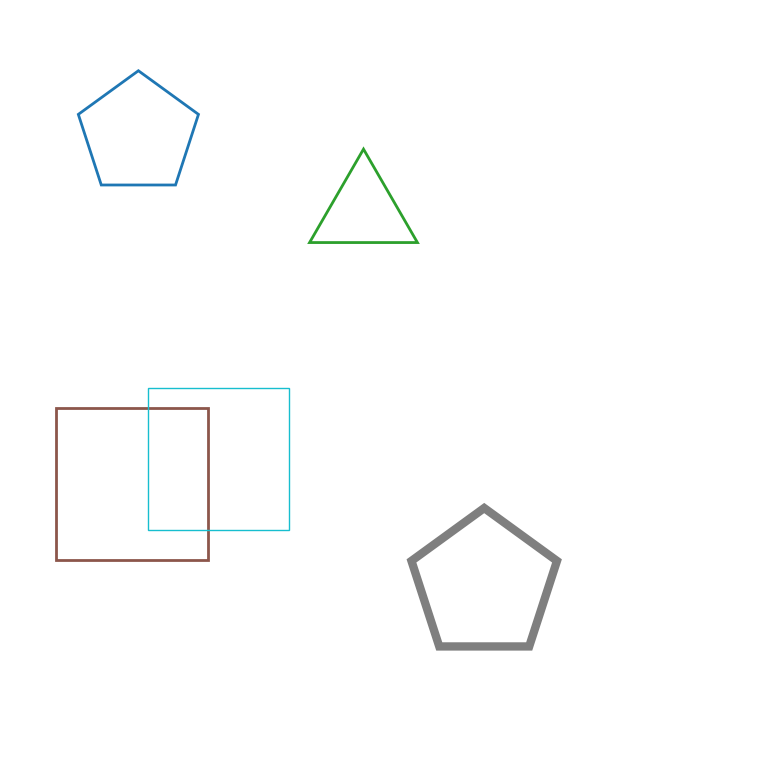[{"shape": "pentagon", "thickness": 1, "radius": 0.41, "center": [0.18, 0.826]}, {"shape": "triangle", "thickness": 1, "radius": 0.4, "center": [0.472, 0.725]}, {"shape": "square", "thickness": 1, "radius": 0.49, "center": [0.171, 0.371]}, {"shape": "pentagon", "thickness": 3, "radius": 0.5, "center": [0.629, 0.241]}, {"shape": "square", "thickness": 0.5, "radius": 0.46, "center": [0.284, 0.404]}]